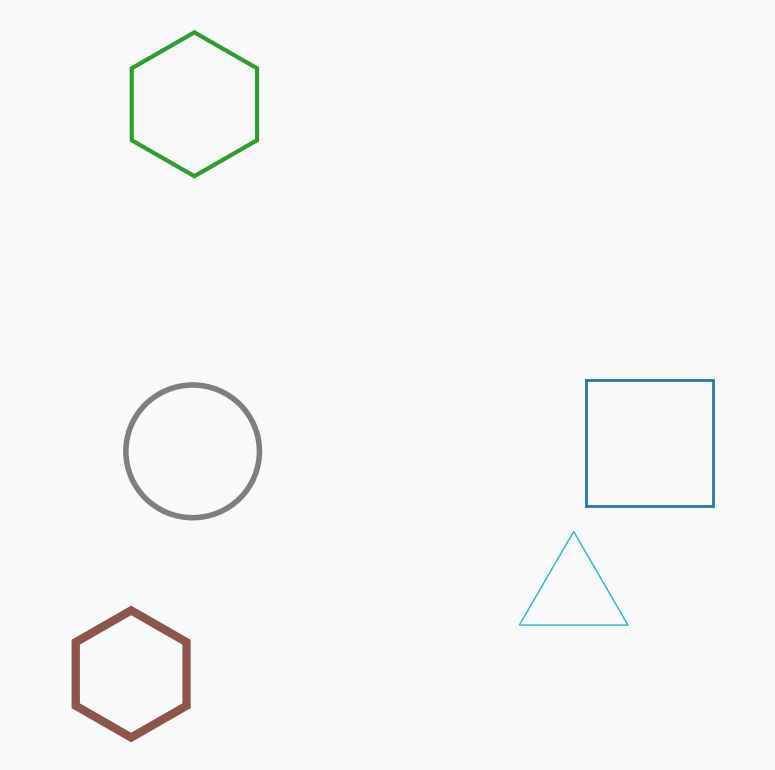[{"shape": "square", "thickness": 1, "radius": 0.41, "center": [0.838, 0.424]}, {"shape": "hexagon", "thickness": 1.5, "radius": 0.47, "center": [0.251, 0.865]}, {"shape": "hexagon", "thickness": 3, "radius": 0.41, "center": [0.169, 0.125]}, {"shape": "circle", "thickness": 2, "radius": 0.43, "center": [0.249, 0.414]}, {"shape": "triangle", "thickness": 0.5, "radius": 0.4, "center": [0.74, 0.229]}]